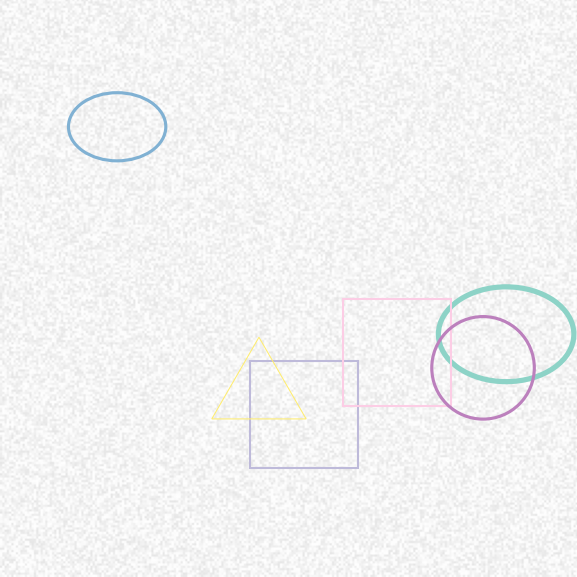[{"shape": "oval", "thickness": 2.5, "radius": 0.59, "center": [0.876, 0.42]}, {"shape": "square", "thickness": 1, "radius": 0.46, "center": [0.526, 0.281]}, {"shape": "oval", "thickness": 1.5, "radius": 0.42, "center": [0.203, 0.78]}, {"shape": "square", "thickness": 1, "radius": 0.47, "center": [0.687, 0.389]}, {"shape": "circle", "thickness": 1.5, "radius": 0.44, "center": [0.836, 0.362]}, {"shape": "triangle", "thickness": 0.5, "radius": 0.47, "center": [0.448, 0.321]}]